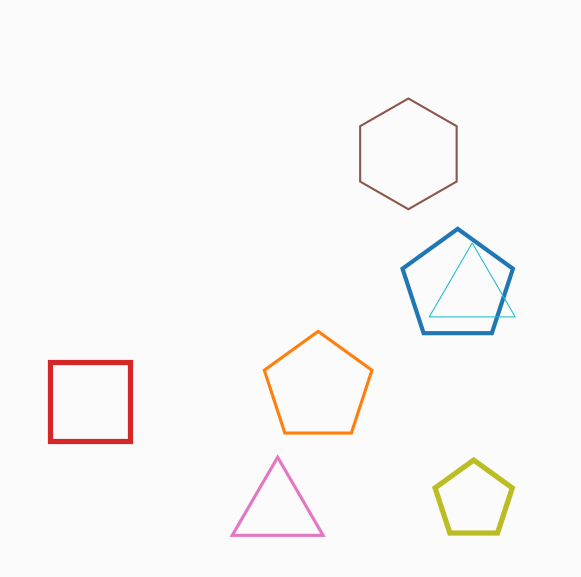[{"shape": "pentagon", "thickness": 2, "radius": 0.5, "center": [0.787, 0.503]}, {"shape": "pentagon", "thickness": 1.5, "radius": 0.49, "center": [0.547, 0.328]}, {"shape": "square", "thickness": 2.5, "radius": 0.34, "center": [0.154, 0.305]}, {"shape": "hexagon", "thickness": 1, "radius": 0.48, "center": [0.703, 0.733]}, {"shape": "triangle", "thickness": 1.5, "radius": 0.45, "center": [0.478, 0.117]}, {"shape": "pentagon", "thickness": 2.5, "radius": 0.35, "center": [0.815, 0.133]}, {"shape": "triangle", "thickness": 0.5, "radius": 0.43, "center": [0.812, 0.493]}]